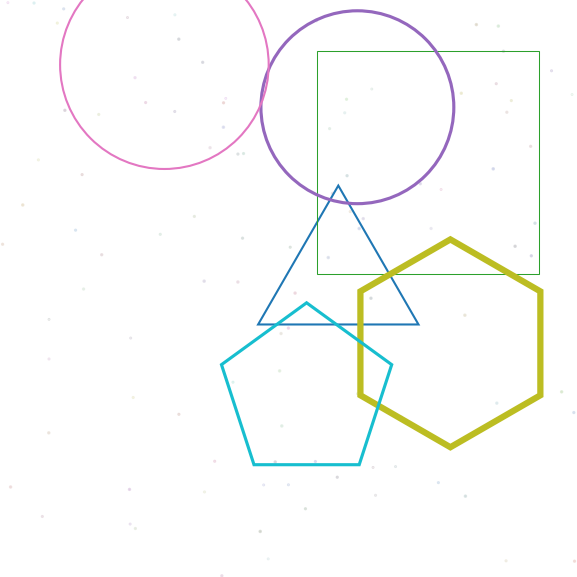[{"shape": "triangle", "thickness": 1, "radius": 0.8, "center": [0.586, 0.517]}, {"shape": "square", "thickness": 0.5, "radius": 0.96, "center": [0.741, 0.718]}, {"shape": "circle", "thickness": 1.5, "radius": 0.84, "center": [0.619, 0.813]}, {"shape": "circle", "thickness": 1, "radius": 0.9, "center": [0.285, 0.887]}, {"shape": "hexagon", "thickness": 3, "radius": 0.9, "center": [0.78, 0.405]}, {"shape": "pentagon", "thickness": 1.5, "radius": 0.77, "center": [0.531, 0.32]}]